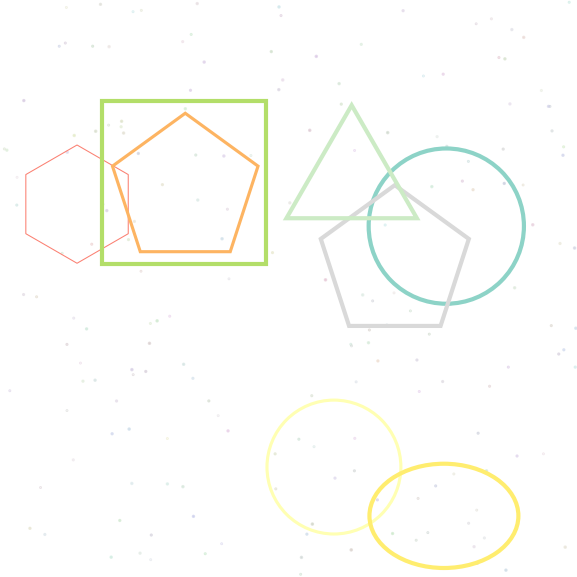[{"shape": "circle", "thickness": 2, "radius": 0.67, "center": [0.773, 0.608]}, {"shape": "circle", "thickness": 1.5, "radius": 0.58, "center": [0.578, 0.19]}, {"shape": "hexagon", "thickness": 0.5, "radius": 0.51, "center": [0.133, 0.646]}, {"shape": "pentagon", "thickness": 1.5, "radius": 0.66, "center": [0.321, 0.671]}, {"shape": "square", "thickness": 2, "radius": 0.71, "center": [0.319, 0.683]}, {"shape": "pentagon", "thickness": 2, "radius": 0.67, "center": [0.684, 0.544]}, {"shape": "triangle", "thickness": 2, "radius": 0.65, "center": [0.609, 0.686]}, {"shape": "oval", "thickness": 2, "radius": 0.64, "center": [0.769, 0.106]}]